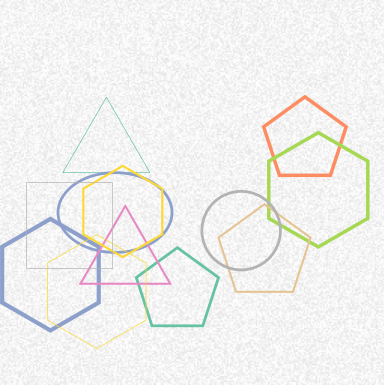[{"shape": "pentagon", "thickness": 2, "radius": 0.56, "center": [0.461, 0.245]}, {"shape": "triangle", "thickness": 0.5, "radius": 0.65, "center": [0.276, 0.617]}, {"shape": "pentagon", "thickness": 2.5, "radius": 0.56, "center": [0.792, 0.636]}, {"shape": "hexagon", "thickness": 3, "radius": 0.72, "center": [0.131, 0.287]}, {"shape": "oval", "thickness": 2, "radius": 0.74, "center": [0.299, 0.448]}, {"shape": "triangle", "thickness": 1.5, "radius": 0.67, "center": [0.325, 0.33]}, {"shape": "hexagon", "thickness": 2.5, "radius": 0.74, "center": [0.827, 0.507]}, {"shape": "hexagon", "thickness": 1.5, "radius": 0.59, "center": [0.319, 0.451]}, {"shape": "hexagon", "thickness": 0.5, "radius": 0.74, "center": [0.251, 0.243]}, {"shape": "pentagon", "thickness": 1.5, "radius": 0.63, "center": [0.687, 0.344]}, {"shape": "circle", "thickness": 2, "radius": 0.51, "center": [0.626, 0.401]}, {"shape": "square", "thickness": 0.5, "radius": 0.56, "center": [0.18, 0.415]}]